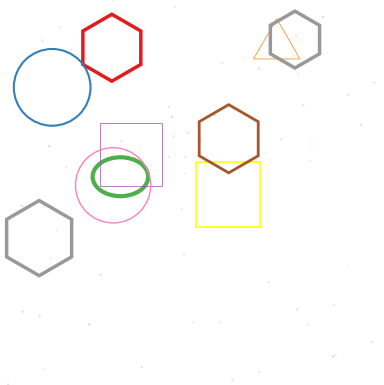[{"shape": "hexagon", "thickness": 2.5, "radius": 0.43, "center": [0.291, 0.876]}, {"shape": "circle", "thickness": 1.5, "radius": 0.5, "center": [0.136, 0.773]}, {"shape": "oval", "thickness": 3, "radius": 0.36, "center": [0.313, 0.541]}, {"shape": "square", "thickness": 0.5, "radius": 0.41, "center": [0.34, 0.599]}, {"shape": "triangle", "thickness": 0.5, "radius": 0.35, "center": [0.719, 0.882]}, {"shape": "square", "thickness": 1.5, "radius": 0.42, "center": [0.592, 0.495]}, {"shape": "hexagon", "thickness": 2, "radius": 0.44, "center": [0.594, 0.64]}, {"shape": "circle", "thickness": 1, "radius": 0.49, "center": [0.294, 0.519]}, {"shape": "hexagon", "thickness": 2.5, "radius": 0.49, "center": [0.102, 0.382]}, {"shape": "hexagon", "thickness": 2.5, "radius": 0.37, "center": [0.766, 0.897]}]